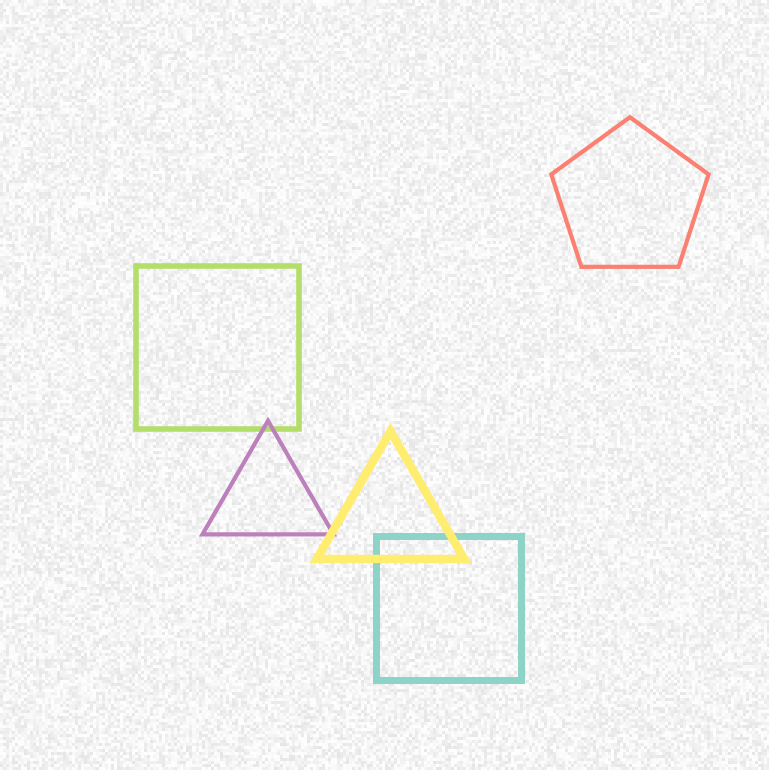[{"shape": "square", "thickness": 2.5, "radius": 0.47, "center": [0.582, 0.21]}, {"shape": "pentagon", "thickness": 1.5, "radius": 0.54, "center": [0.818, 0.74]}, {"shape": "square", "thickness": 2, "radius": 0.53, "center": [0.282, 0.549]}, {"shape": "triangle", "thickness": 1.5, "radius": 0.49, "center": [0.348, 0.355]}, {"shape": "triangle", "thickness": 3, "radius": 0.55, "center": [0.507, 0.329]}]